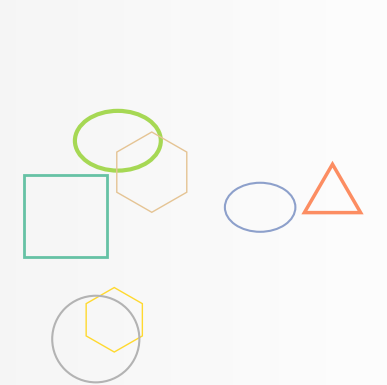[{"shape": "square", "thickness": 2, "radius": 0.53, "center": [0.169, 0.438]}, {"shape": "triangle", "thickness": 2.5, "radius": 0.42, "center": [0.858, 0.49]}, {"shape": "oval", "thickness": 1.5, "radius": 0.45, "center": [0.671, 0.462]}, {"shape": "oval", "thickness": 3, "radius": 0.55, "center": [0.304, 0.634]}, {"shape": "hexagon", "thickness": 1, "radius": 0.42, "center": [0.295, 0.169]}, {"shape": "hexagon", "thickness": 1, "radius": 0.52, "center": [0.392, 0.553]}, {"shape": "circle", "thickness": 1.5, "radius": 0.56, "center": [0.247, 0.119]}]